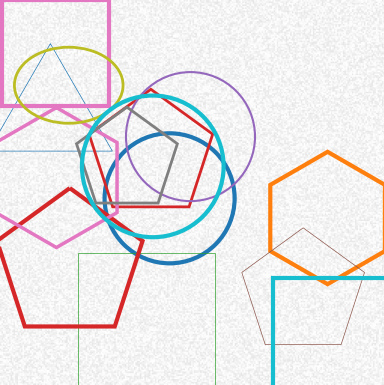[{"shape": "circle", "thickness": 3, "radius": 0.84, "center": [0.441, 0.485]}, {"shape": "triangle", "thickness": 0.5, "radius": 0.93, "center": [0.131, 0.701]}, {"shape": "hexagon", "thickness": 3, "radius": 0.86, "center": [0.851, 0.434]}, {"shape": "square", "thickness": 0.5, "radius": 0.89, "center": [0.379, 0.165]}, {"shape": "pentagon", "thickness": 2, "radius": 0.84, "center": [0.392, 0.599]}, {"shape": "pentagon", "thickness": 3, "radius": 0.99, "center": [0.181, 0.313]}, {"shape": "circle", "thickness": 1.5, "radius": 0.84, "center": [0.495, 0.645]}, {"shape": "pentagon", "thickness": 0.5, "radius": 0.84, "center": [0.787, 0.241]}, {"shape": "square", "thickness": 3, "radius": 0.69, "center": [0.144, 0.863]}, {"shape": "hexagon", "thickness": 2.5, "radius": 0.91, "center": [0.147, 0.539]}, {"shape": "pentagon", "thickness": 2, "radius": 0.69, "center": [0.33, 0.584]}, {"shape": "oval", "thickness": 2, "radius": 0.71, "center": [0.179, 0.779]}, {"shape": "circle", "thickness": 3, "radius": 0.92, "center": [0.397, 0.568]}, {"shape": "square", "thickness": 3, "radius": 0.88, "center": [0.885, 0.102]}]